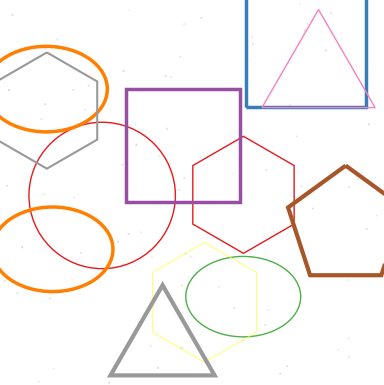[{"shape": "circle", "thickness": 1, "radius": 0.95, "center": [0.265, 0.492]}, {"shape": "hexagon", "thickness": 1, "radius": 0.76, "center": [0.632, 0.494]}, {"shape": "square", "thickness": 2.5, "radius": 0.78, "center": [0.795, 0.879]}, {"shape": "oval", "thickness": 1, "radius": 0.75, "center": [0.632, 0.229]}, {"shape": "square", "thickness": 2.5, "radius": 0.74, "center": [0.475, 0.622]}, {"shape": "oval", "thickness": 2.5, "radius": 0.78, "center": [0.137, 0.352]}, {"shape": "oval", "thickness": 2.5, "radius": 0.79, "center": [0.12, 0.769]}, {"shape": "hexagon", "thickness": 0.5, "radius": 0.78, "center": [0.531, 0.215]}, {"shape": "pentagon", "thickness": 3, "radius": 0.79, "center": [0.898, 0.412]}, {"shape": "triangle", "thickness": 1, "radius": 0.85, "center": [0.827, 0.805]}, {"shape": "triangle", "thickness": 3, "radius": 0.78, "center": [0.422, 0.103]}, {"shape": "hexagon", "thickness": 1.5, "radius": 0.75, "center": [0.122, 0.713]}]